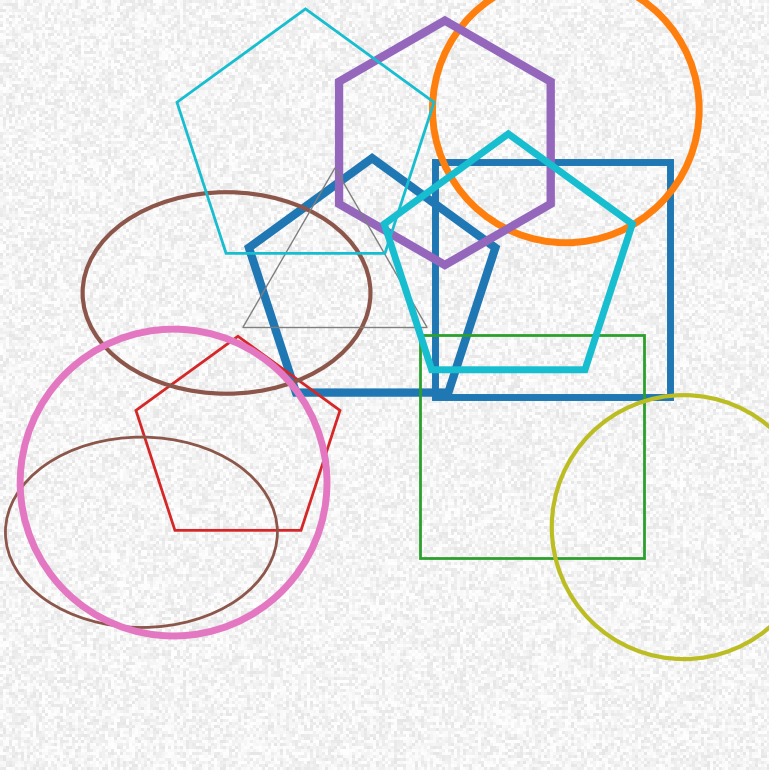[{"shape": "pentagon", "thickness": 3, "radius": 0.84, "center": [0.483, 0.626]}, {"shape": "square", "thickness": 2.5, "radius": 0.76, "center": [0.718, 0.637]}, {"shape": "circle", "thickness": 2.5, "radius": 0.87, "center": [0.735, 0.858]}, {"shape": "square", "thickness": 1, "radius": 0.73, "center": [0.691, 0.42]}, {"shape": "pentagon", "thickness": 1, "radius": 0.7, "center": [0.309, 0.424]}, {"shape": "hexagon", "thickness": 3, "radius": 0.79, "center": [0.578, 0.815]}, {"shape": "oval", "thickness": 1, "radius": 0.88, "center": [0.184, 0.309]}, {"shape": "oval", "thickness": 1.5, "radius": 0.93, "center": [0.294, 0.62]}, {"shape": "circle", "thickness": 2.5, "radius": 1.0, "center": [0.225, 0.373]}, {"shape": "triangle", "thickness": 0.5, "radius": 0.69, "center": [0.435, 0.644]}, {"shape": "circle", "thickness": 1.5, "radius": 0.86, "center": [0.888, 0.315]}, {"shape": "pentagon", "thickness": 2.5, "radius": 0.85, "center": [0.66, 0.657]}, {"shape": "pentagon", "thickness": 1, "radius": 0.88, "center": [0.397, 0.813]}]